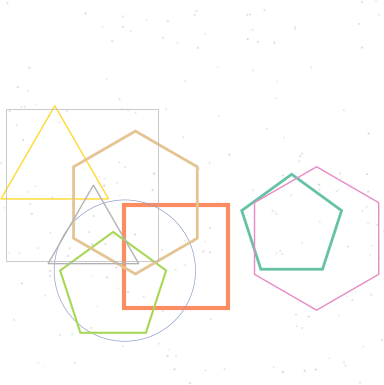[{"shape": "pentagon", "thickness": 2, "radius": 0.68, "center": [0.758, 0.411]}, {"shape": "square", "thickness": 3, "radius": 0.67, "center": [0.457, 0.335]}, {"shape": "circle", "thickness": 0.5, "radius": 0.92, "center": [0.324, 0.297]}, {"shape": "hexagon", "thickness": 1, "radius": 0.93, "center": [0.822, 0.381]}, {"shape": "pentagon", "thickness": 1.5, "radius": 0.72, "center": [0.294, 0.253]}, {"shape": "triangle", "thickness": 1, "radius": 0.81, "center": [0.142, 0.564]}, {"shape": "hexagon", "thickness": 2, "radius": 0.93, "center": [0.352, 0.474]}, {"shape": "square", "thickness": 0.5, "radius": 0.99, "center": [0.212, 0.519]}, {"shape": "triangle", "thickness": 1, "radius": 0.68, "center": [0.243, 0.383]}]